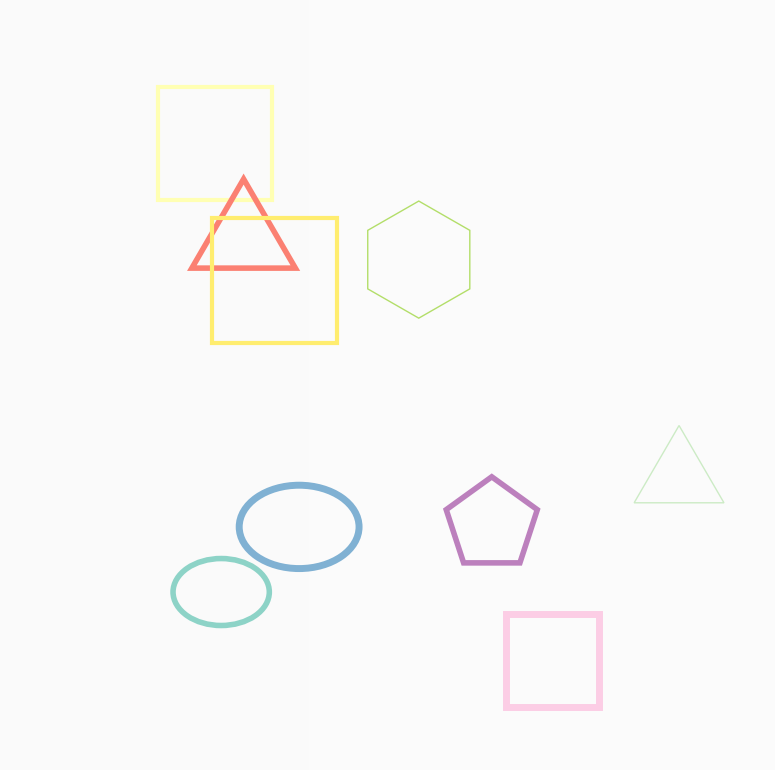[{"shape": "oval", "thickness": 2, "radius": 0.31, "center": [0.285, 0.231]}, {"shape": "square", "thickness": 1.5, "radius": 0.37, "center": [0.278, 0.814]}, {"shape": "triangle", "thickness": 2, "radius": 0.39, "center": [0.314, 0.69]}, {"shape": "oval", "thickness": 2.5, "radius": 0.39, "center": [0.386, 0.316]}, {"shape": "hexagon", "thickness": 0.5, "radius": 0.38, "center": [0.54, 0.663]}, {"shape": "square", "thickness": 2.5, "radius": 0.3, "center": [0.713, 0.142]}, {"shape": "pentagon", "thickness": 2, "radius": 0.31, "center": [0.635, 0.319]}, {"shape": "triangle", "thickness": 0.5, "radius": 0.33, "center": [0.876, 0.38]}, {"shape": "square", "thickness": 1.5, "radius": 0.4, "center": [0.354, 0.636]}]